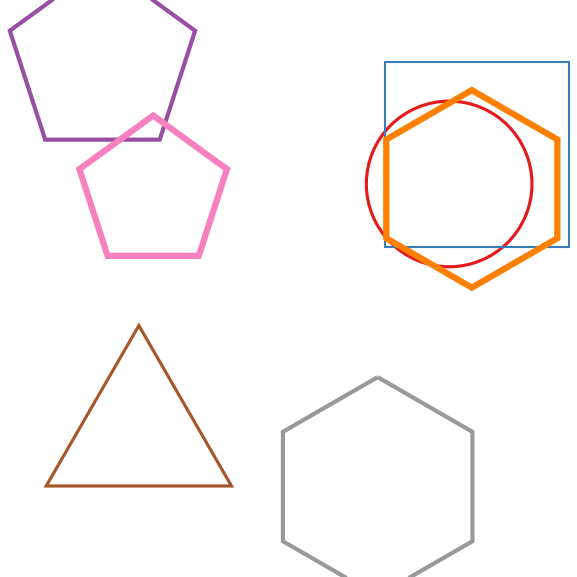[{"shape": "circle", "thickness": 1.5, "radius": 0.72, "center": [0.778, 0.681]}, {"shape": "square", "thickness": 1, "radius": 0.8, "center": [0.826, 0.731]}, {"shape": "pentagon", "thickness": 2, "radius": 0.84, "center": [0.177, 0.894]}, {"shape": "hexagon", "thickness": 3, "radius": 0.86, "center": [0.817, 0.672]}, {"shape": "triangle", "thickness": 1.5, "radius": 0.93, "center": [0.24, 0.25]}, {"shape": "pentagon", "thickness": 3, "radius": 0.67, "center": [0.265, 0.665]}, {"shape": "hexagon", "thickness": 2, "radius": 0.95, "center": [0.654, 0.157]}]